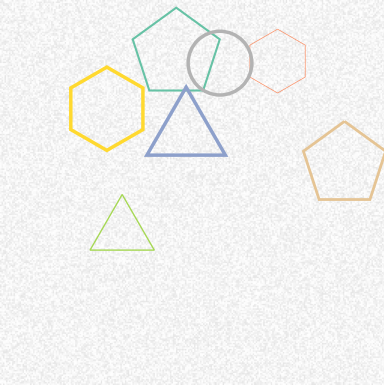[{"shape": "pentagon", "thickness": 1.5, "radius": 0.59, "center": [0.458, 0.861]}, {"shape": "hexagon", "thickness": 0.5, "radius": 0.41, "center": [0.721, 0.841]}, {"shape": "triangle", "thickness": 2.5, "radius": 0.59, "center": [0.484, 0.656]}, {"shape": "triangle", "thickness": 1, "radius": 0.48, "center": [0.317, 0.399]}, {"shape": "hexagon", "thickness": 2.5, "radius": 0.54, "center": [0.278, 0.718]}, {"shape": "pentagon", "thickness": 2, "radius": 0.56, "center": [0.895, 0.573]}, {"shape": "circle", "thickness": 2.5, "radius": 0.41, "center": [0.571, 0.836]}]